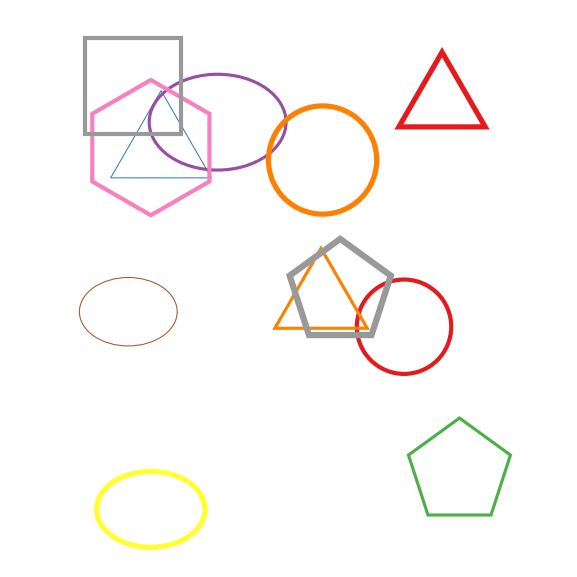[{"shape": "circle", "thickness": 2, "radius": 0.41, "center": [0.7, 0.433]}, {"shape": "triangle", "thickness": 2.5, "radius": 0.43, "center": [0.765, 0.823]}, {"shape": "triangle", "thickness": 0.5, "radius": 0.5, "center": [0.279, 0.742]}, {"shape": "pentagon", "thickness": 1.5, "radius": 0.46, "center": [0.796, 0.182]}, {"shape": "oval", "thickness": 1.5, "radius": 0.59, "center": [0.377, 0.788]}, {"shape": "triangle", "thickness": 1.5, "radius": 0.46, "center": [0.556, 0.477]}, {"shape": "circle", "thickness": 2.5, "radius": 0.47, "center": [0.559, 0.722]}, {"shape": "oval", "thickness": 2.5, "radius": 0.47, "center": [0.261, 0.117]}, {"shape": "oval", "thickness": 0.5, "radius": 0.42, "center": [0.222, 0.459]}, {"shape": "hexagon", "thickness": 2, "radius": 0.59, "center": [0.261, 0.743]}, {"shape": "square", "thickness": 2, "radius": 0.42, "center": [0.23, 0.851]}, {"shape": "pentagon", "thickness": 3, "radius": 0.46, "center": [0.589, 0.493]}]